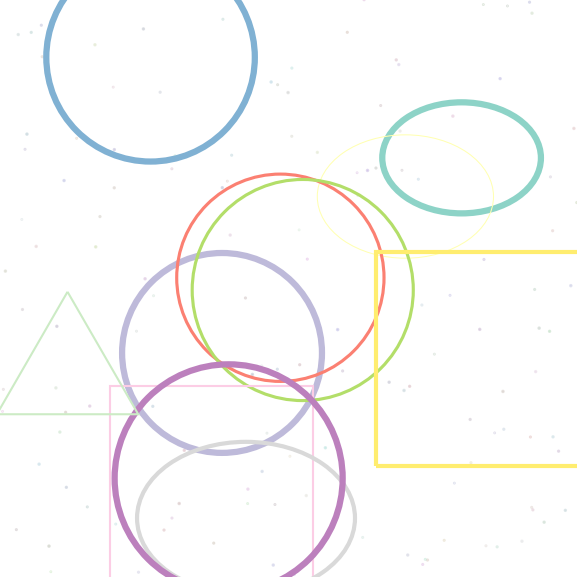[{"shape": "oval", "thickness": 3, "radius": 0.69, "center": [0.799, 0.726]}, {"shape": "oval", "thickness": 0.5, "radius": 0.76, "center": [0.702, 0.659]}, {"shape": "circle", "thickness": 3, "radius": 0.87, "center": [0.384, 0.388]}, {"shape": "circle", "thickness": 1.5, "radius": 0.9, "center": [0.485, 0.518]}, {"shape": "circle", "thickness": 3, "radius": 0.9, "center": [0.261, 0.9]}, {"shape": "circle", "thickness": 1.5, "radius": 0.96, "center": [0.524, 0.497]}, {"shape": "square", "thickness": 1, "radius": 0.88, "center": [0.366, 0.156]}, {"shape": "oval", "thickness": 2, "radius": 0.94, "center": [0.426, 0.102]}, {"shape": "circle", "thickness": 3, "radius": 0.99, "center": [0.396, 0.171]}, {"shape": "triangle", "thickness": 1, "radius": 0.71, "center": [0.117, 0.352]}, {"shape": "square", "thickness": 2, "radius": 0.93, "center": [0.836, 0.378]}]